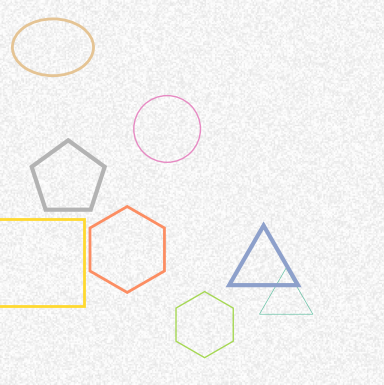[{"shape": "triangle", "thickness": 0.5, "radius": 0.4, "center": [0.743, 0.224]}, {"shape": "hexagon", "thickness": 2, "radius": 0.56, "center": [0.33, 0.352]}, {"shape": "triangle", "thickness": 3, "radius": 0.52, "center": [0.685, 0.311]}, {"shape": "circle", "thickness": 1, "radius": 0.43, "center": [0.434, 0.665]}, {"shape": "hexagon", "thickness": 1, "radius": 0.43, "center": [0.532, 0.157]}, {"shape": "square", "thickness": 2, "radius": 0.56, "center": [0.106, 0.318]}, {"shape": "oval", "thickness": 2, "radius": 0.53, "center": [0.138, 0.877]}, {"shape": "pentagon", "thickness": 3, "radius": 0.5, "center": [0.177, 0.536]}]